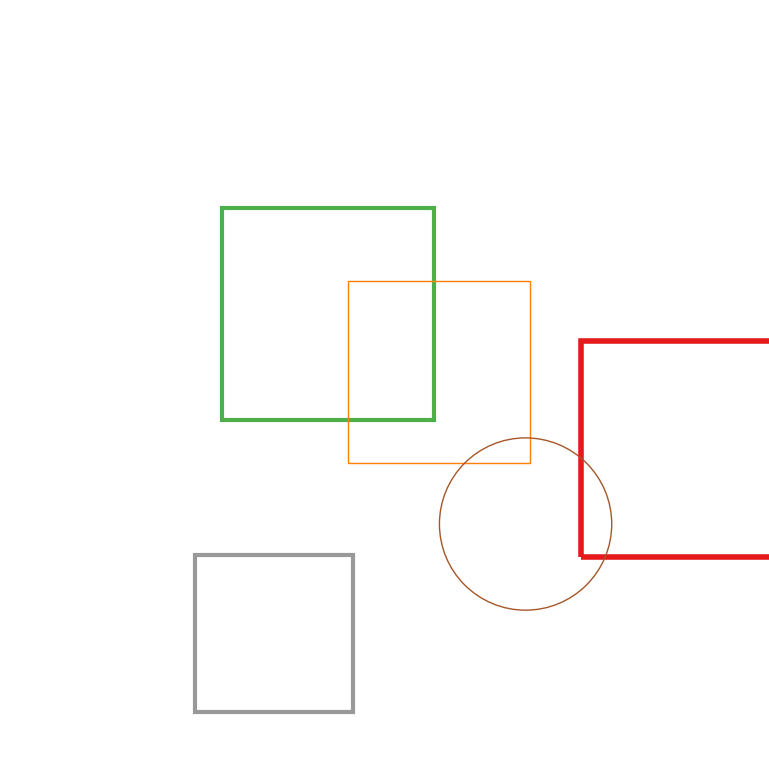[{"shape": "square", "thickness": 2, "radius": 0.7, "center": [0.894, 0.417]}, {"shape": "square", "thickness": 1.5, "radius": 0.69, "center": [0.426, 0.592]}, {"shape": "square", "thickness": 0.5, "radius": 0.59, "center": [0.57, 0.517]}, {"shape": "circle", "thickness": 0.5, "radius": 0.56, "center": [0.683, 0.319]}, {"shape": "square", "thickness": 1.5, "radius": 0.51, "center": [0.356, 0.177]}]